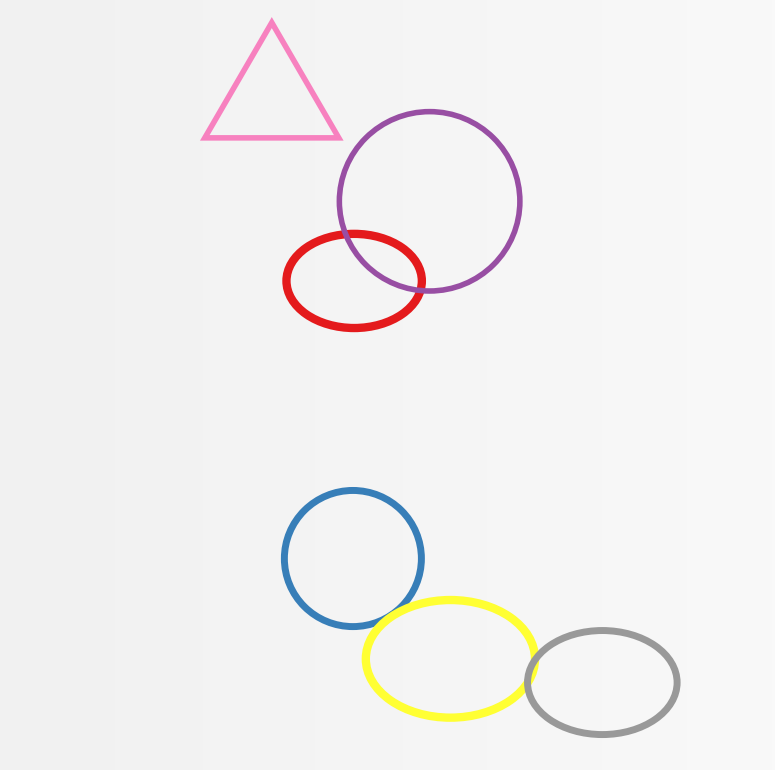[{"shape": "oval", "thickness": 3, "radius": 0.44, "center": [0.457, 0.635]}, {"shape": "circle", "thickness": 2.5, "radius": 0.44, "center": [0.455, 0.275]}, {"shape": "circle", "thickness": 2, "radius": 0.58, "center": [0.554, 0.739]}, {"shape": "oval", "thickness": 3, "radius": 0.55, "center": [0.581, 0.144]}, {"shape": "triangle", "thickness": 2, "radius": 0.5, "center": [0.351, 0.871]}, {"shape": "oval", "thickness": 2.5, "radius": 0.48, "center": [0.777, 0.114]}]